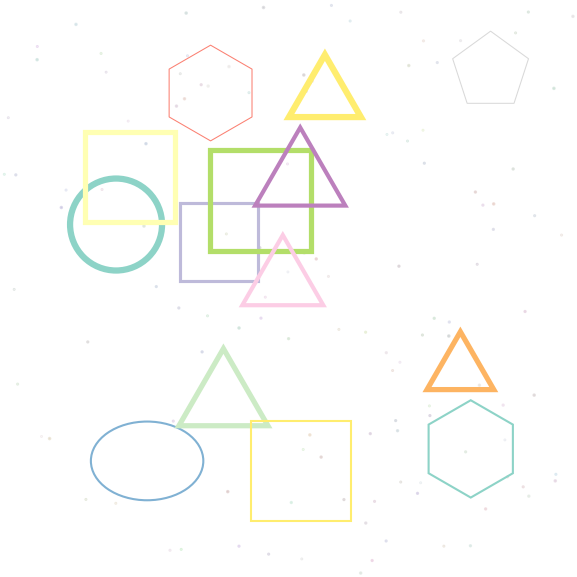[{"shape": "hexagon", "thickness": 1, "radius": 0.42, "center": [0.815, 0.222]}, {"shape": "circle", "thickness": 3, "radius": 0.4, "center": [0.201, 0.61]}, {"shape": "square", "thickness": 2.5, "radius": 0.39, "center": [0.225, 0.692]}, {"shape": "square", "thickness": 1.5, "radius": 0.34, "center": [0.38, 0.58]}, {"shape": "hexagon", "thickness": 0.5, "radius": 0.41, "center": [0.365, 0.838]}, {"shape": "oval", "thickness": 1, "radius": 0.49, "center": [0.255, 0.201]}, {"shape": "triangle", "thickness": 2.5, "radius": 0.33, "center": [0.797, 0.358]}, {"shape": "square", "thickness": 2.5, "radius": 0.44, "center": [0.451, 0.651]}, {"shape": "triangle", "thickness": 2, "radius": 0.4, "center": [0.49, 0.511]}, {"shape": "pentagon", "thickness": 0.5, "radius": 0.35, "center": [0.849, 0.876]}, {"shape": "triangle", "thickness": 2, "radius": 0.45, "center": [0.52, 0.688]}, {"shape": "triangle", "thickness": 2.5, "radius": 0.44, "center": [0.387, 0.306]}, {"shape": "triangle", "thickness": 3, "radius": 0.36, "center": [0.563, 0.832]}, {"shape": "square", "thickness": 1, "radius": 0.43, "center": [0.521, 0.183]}]